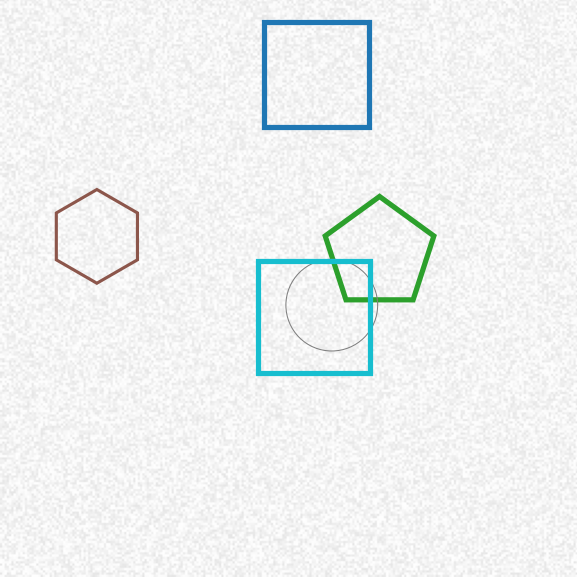[{"shape": "square", "thickness": 2.5, "radius": 0.45, "center": [0.549, 0.87]}, {"shape": "pentagon", "thickness": 2.5, "radius": 0.49, "center": [0.657, 0.56]}, {"shape": "hexagon", "thickness": 1.5, "radius": 0.41, "center": [0.168, 0.59]}, {"shape": "circle", "thickness": 0.5, "radius": 0.4, "center": [0.574, 0.471]}, {"shape": "square", "thickness": 2.5, "radius": 0.48, "center": [0.544, 0.451]}]